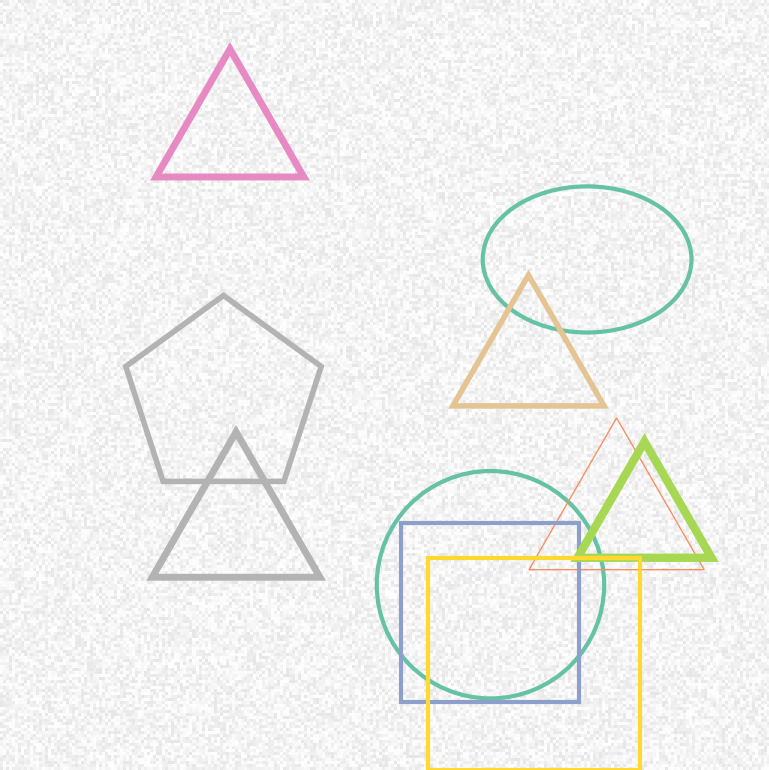[{"shape": "oval", "thickness": 1.5, "radius": 0.68, "center": [0.762, 0.663]}, {"shape": "circle", "thickness": 1.5, "radius": 0.74, "center": [0.637, 0.241]}, {"shape": "triangle", "thickness": 0.5, "radius": 0.66, "center": [0.801, 0.326]}, {"shape": "square", "thickness": 1.5, "radius": 0.58, "center": [0.636, 0.204]}, {"shape": "triangle", "thickness": 2.5, "radius": 0.55, "center": [0.299, 0.826]}, {"shape": "triangle", "thickness": 3, "radius": 0.5, "center": [0.837, 0.326]}, {"shape": "square", "thickness": 1.5, "radius": 0.69, "center": [0.693, 0.138]}, {"shape": "triangle", "thickness": 2, "radius": 0.57, "center": [0.686, 0.529]}, {"shape": "triangle", "thickness": 2.5, "radius": 0.63, "center": [0.307, 0.313]}, {"shape": "pentagon", "thickness": 2, "radius": 0.67, "center": [0.29, 0.483]}]